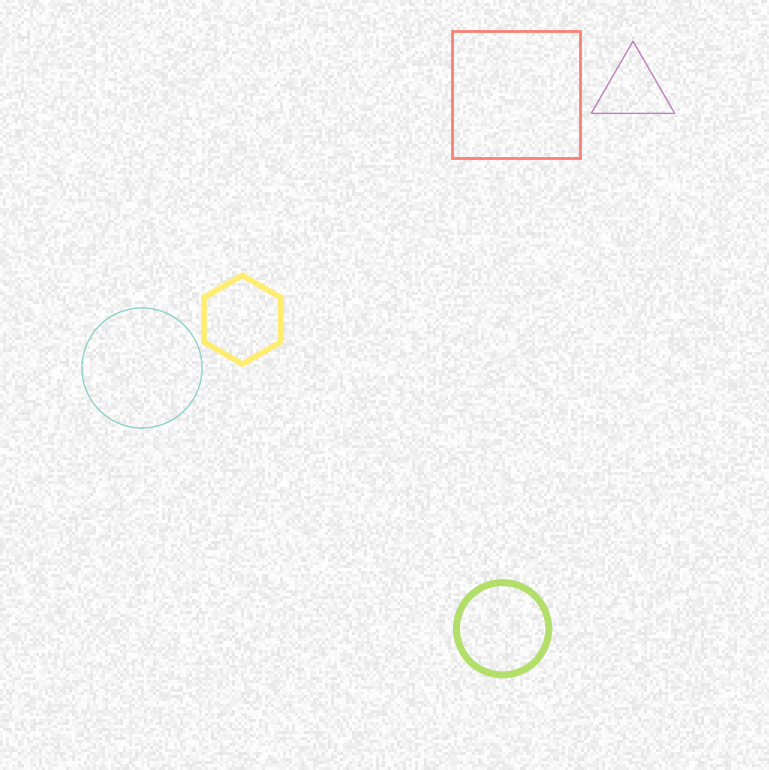[{"shape": "circle", "thickness": 0.5, "radius": 0.39, "center": [0.184, 0.522]}, {"shape": "square", "thickness": 1, "radius": 0.42, "center": [0.67, 0.877]}, {"shape": "circle", "thickness": 2.5, "radius": 0.3, "center": [0.653, 0.183]}, {"shape": "triangle", "thickness": 0.5, "radius": 0.31, "center": [0.822, 0.884]}, {"shape": "hexagon", "thickness": 2, "radius": 0.29, "center": [0.315, 0.585]}]